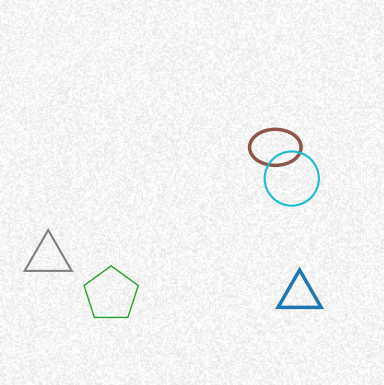[{"shape": "triangle", "thickness": 2.5, "radius": 0.32, "center": [0.778, 0.234]}, {"shape": "pentagon", "thickness": 1, "radius": 0.37, "center": [0.289, 0.235]}, {"shape": "oval", "thickness": 2.5, "radius": 0.33, "center": [0.715, 0.617]}, {"shape": "triangle", "thickness": 1.5, "radius": 0.35, "center": [0.125, 0.332]}, {"shape": "circle", "thickness": 1.5, "radius": 0.35, "center": [0.758, 0.536]}]